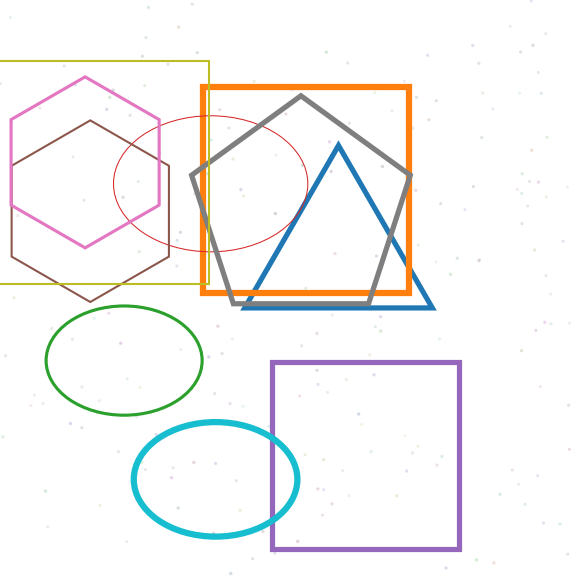[{"shape": "triangle", "thickness": 2.5, "radius": 0.94, "center": [0.586, 0.56]}, {"shape": "square", "thickness": 3, "radius": 0.89, "center": [0.529, 0.67]}, {"shape": "oval", "thickness": 1.5, "radius": 0.68, "center": [0.215, 0.375]}, {"shape": "oval", "thickness": 0.5, "radius": 0.84, "center": [0.365, 0.681]}, {"shape": "square", "thickness": 2.5, "radius": 0.81, "center": [0.633, 0.211]}, {"shape": "hexagon", "thickness": 1, "radius": 0.79, "center": [0.156, 0.633]}, {"shape": "hexagon", "thickness": 1.5, "radius": 0.74, "center": [0.147, 0.718]}, {"shape": "pentagon", "thickness": 2.5, "radius": 1.0, "center": [0.521, 0.634]}, {"shape": "square", "thickness": 1, "radius": 0.96, "center": [0.169, 0.7]}, {"shape": "oval", "thickness": 3, "radius": 0.71, "center": [0.373, 0.169]}]